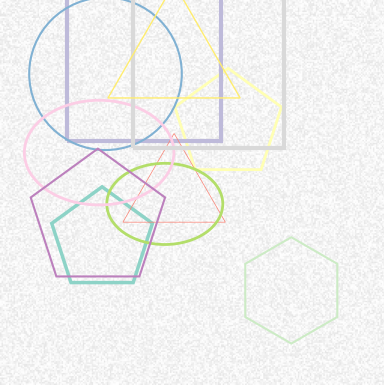[{"shape": "pentagon", "thickness": 2.5, "radius": 0.69, "center": [0.265, 0.377]}, {"shape": "pentagon", "thickness": 2, "radius": 0.73, "center": [0.593, 0.677]}, {"shape": "square", "thickness": 3, "radius": 1.0, "center": [0.375, 0.835]}, {"shape": "triangle", "thickness": 0.5, "radius": 0.77, "center": [0.452, 0.5]}, {"shape": "circle", "thickness": 1.5, "radius": 0.99, "center": [0.274, 0.808]}, {"shape": "oval", "thickness": 2, "radius": 0.75, "center": [0.428, 0.47]}, {"shape": "oval", "thickness": 2, "radius": 0.97, "center": [0.257, 0.604]}, {"shape": "square", "thickness": 3, "radius": 0.98, "center": [0.542, 0.812]}, {"shape": "pentagon", "thickness": 1.5, "radius": 0.92, "center": [0.254, 0.43]}, {"shape": "hexagon", "thickness": 1.5, "radius": 0.69, "center": [0.757, 0.246]}, {"shape": "triangle", "thickness": 1, "radius": 0.99, "center": [0.452, 0.845]}]